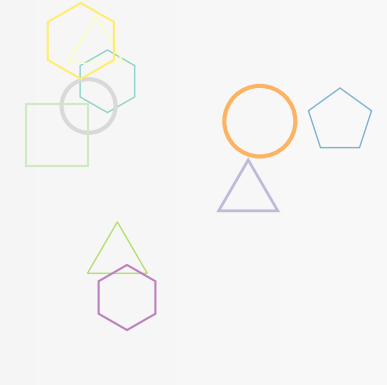[{"shape": "hexagon", "thickness": 1, "radius": 0.41, "center": [0.277, 0.789]}, {"shape": "triangle", "thickness": 1, "radius": 0.42, "center": [0.248, 0.877]}, {"shape": "triangle", "thickness": 2, "radius": 0.44, "center": [0.641, 0.496]}, {"shape": "pentagon", "thickness": 1, "radius": 0.43, "center": [0.877, 0.686]}, {"shape": "circle", "thickness": 3, "radius": 0.46, "center": [0.671, 0.685]}, {"shape": "triangle", "thickness": 1, "radius": 0.45, "center": [0.303, 0.335]}, {"shape": "circle", "thickness": 3, "radius": 0.35, "center": [0.229, 0.725]}, {"shape": "hexagon", "thickness": 1.5, "radius": 0.42, "center": [0.328, 0.227]}, {"shape": "square", "thickness": 1.5, "radius": 0.4, "center": [0.147, 0.648]}, {"shape": "hexagon", "thickness": 1.5, "radius": 0.49, "center": [0.209, 0.894]}]